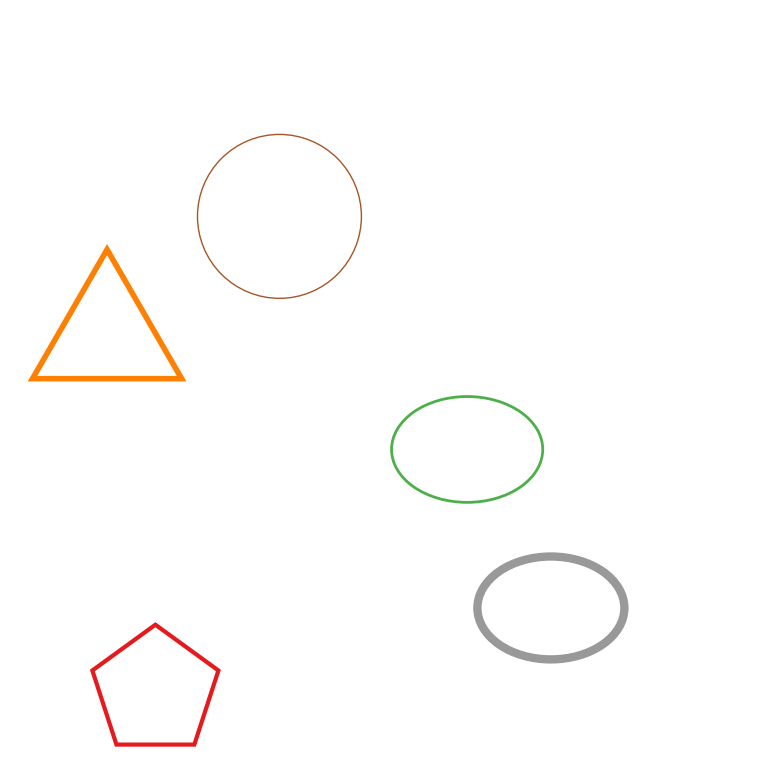[{"shape": "pentagon", "thickness": 1.5, "radius": 0.43, "center": [0.202, 0.103]}, {"shape": "oval", "thickness": 1, "radius": 0.49, "center": [0.607, 0.416]}, {"shape": "triangle", "thickness": 2, "radius": 0.56, "center": [0.139, 0.564]}, {"shape": "circle", "thickness": 0.5, "radius": 0.53, "center": [0.363, 0.719]}, {"shape": "oval", "thickness": 3, "radius": 0.48, "center": [0.715, 0.21]}]